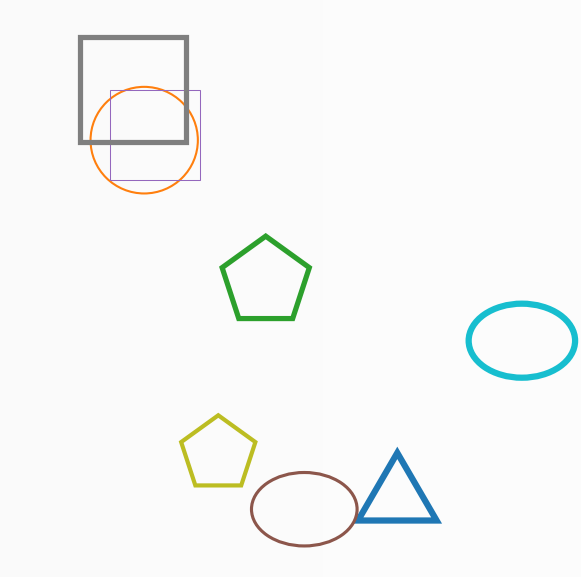[{"shape": "triangle", "thickness": 3, "radius": 0.39, "center": [0.684, 0.137]}, {"shape": "circle", "thickness": 1, "radius": 0.46, "center": [0.248, 0.756]}, {"shape": "pentagon", "thickness": 2.5, "radius": 0.39, "center": [0.457, 0.511]}, {"shape": "square", "thickness": 0.5, "radius": 0.39, "center": [0.267, 0.765]}, {"shape": "oval", "thickness": 1.5, "radius": 0.45, "center": [0.524, 0.117]}, {"shape": "square", "thickness": 2.5, "radius": 0.46, "center": [0.228, 0.844]}, {"shape": "pentagon", "thickness": 2, "radius": 0.34, "center": [0.376, 0.213]}, {"shape": "oval", "thickness": 3, "radius": 0.46, "center": [0.898, 0.409]}]